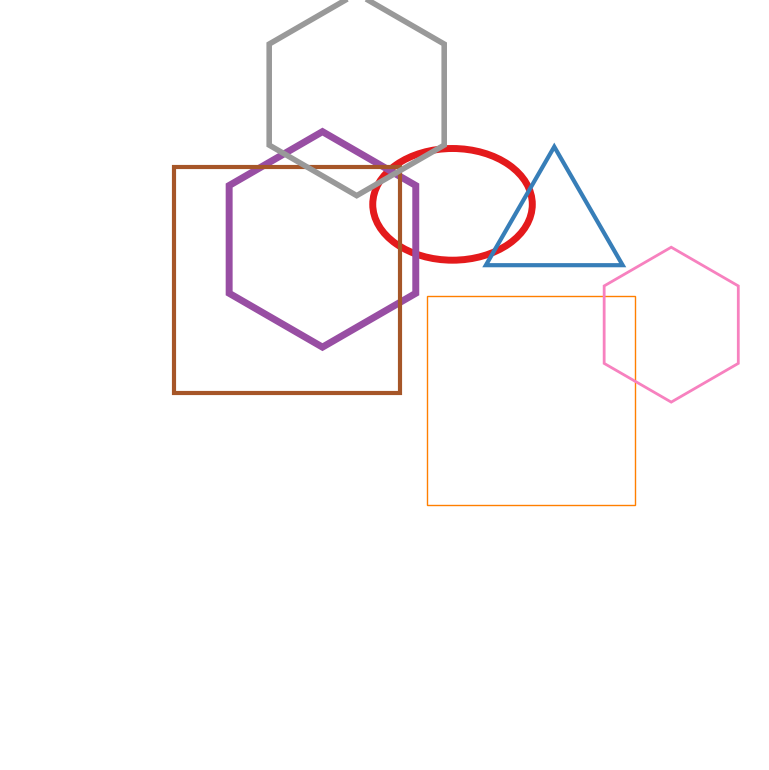[{"shape": "oval", "thickness": 2.5, "radius": 0.52, "center": [0.588, 0.735]}, {"shape": "triangle", "thickness": 1.5, "radius": 0.51, "center": [0.72, 0.707]}, {"shape": "hexagon", "thickness": 2.5, "radius": 0.7, "center": [0.419, 0.689]}, {"shape": "square", "thickness": 0.5, "radius": 0.68, "center": [0.689, 0.48]}, {"shape": "square", "thickness": 1.5, "radius": 0.73, "center": [0.372, 0.636]}, {"shape": "hexagon", "thickness": 1, "radius": 0.5, "center": [0.872, 0.578]}, {"shape": "hexagon", "thickness": 2, "radius": 0.66, "center": [0.463, 0.877]}]